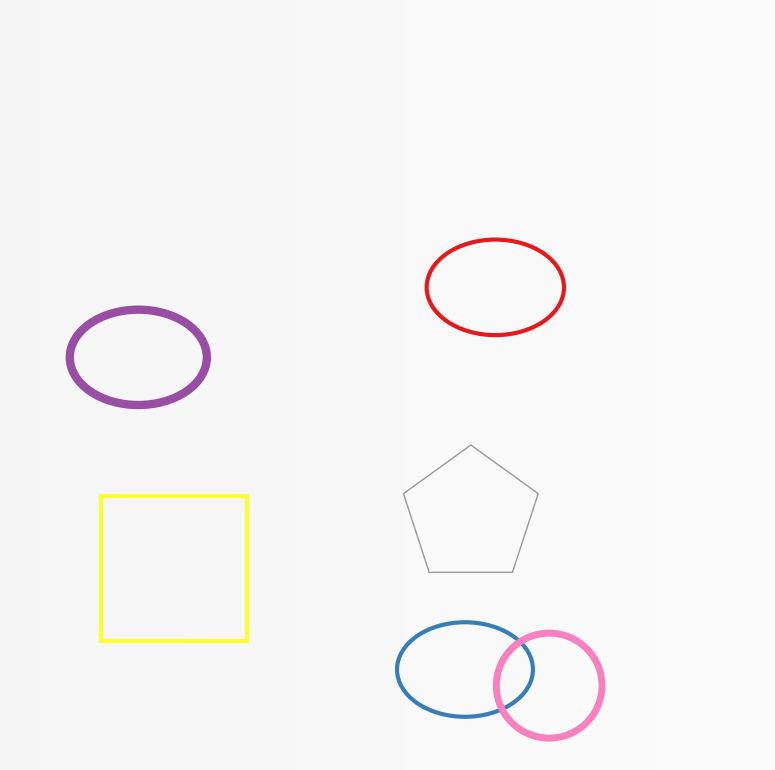[{"shape": "oval", "thickness": 1.5, "radius": 0.44, "center": [0.639, 0.627]}, {"shape": "oval", "thickness": 1.5, "radius": 0.44, "center": [0.6, 0.13]}, {"shape": "oval", "thickness": 3, "radius": 0.44, "center": [0.178, 0.536]}, {"shape": "square", "thickness": 1.5, "radius": 0.47, "center": [0.225, 0.262]}, {"shape": "circle", "thickness": 2.5, "radius": 0.34, "center": [0.709, 0.11]}, {"shape": "pentagon", "thickness": 0.5, "radius": 0.46, "center": [0.608, 0.331]}]